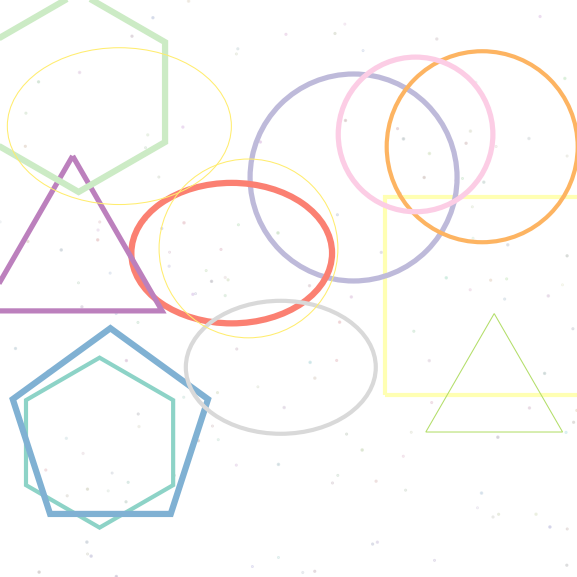[{"shape": "hexagon", "thickness": 2, "radius": 0.74, "center": [0.172, 0.233]}, {"shape": "square", "thickness": 2, "radius": 0.86, "center": [0.839, 0.487]}, {"shape": "circle", "thickness": 2.5, "radius": 0.9, "center": [0.612, 0.692]}, {"shape": "oval", "thickness": 3, "radius": 0.87, "center": [0.401, 0.561]}, {"shape": "pentagon", "thickness": 3, "radius": 0.89, "center": [0.191, 0.253]}, {"shape": "circle", "thickness": 2, "radius": 0.83, "center": [0.835, 0.745]}, {"shape": "triangle", "thickness": 0.5, "radius": 0.68, "center": [0.856, 0.319]}, {"shape": "circle", "thickness": 2.5, "radius": 0.67, "center": [0.72, 0.766]}, {"shape": "oval", "thickness": 2, "radius": 0.82, "center": [0.486, 0.363]}, {"shape": "triangle", "thickness": 2.5, "radius": 0.89, "center": [0.126, 0.55]}, {"shape": "hexagon", "thickness": 3, "radius": 0.86, "center": [0.136, 0.84]}, {"shape": "circle", "thickness": 0.5, "radius": 0.77, "center": [0.43, 0.569]}, {"shape": "oval", "thickness": 0.5, "radius": 0.97, "center": [0.207, 0.781]}]